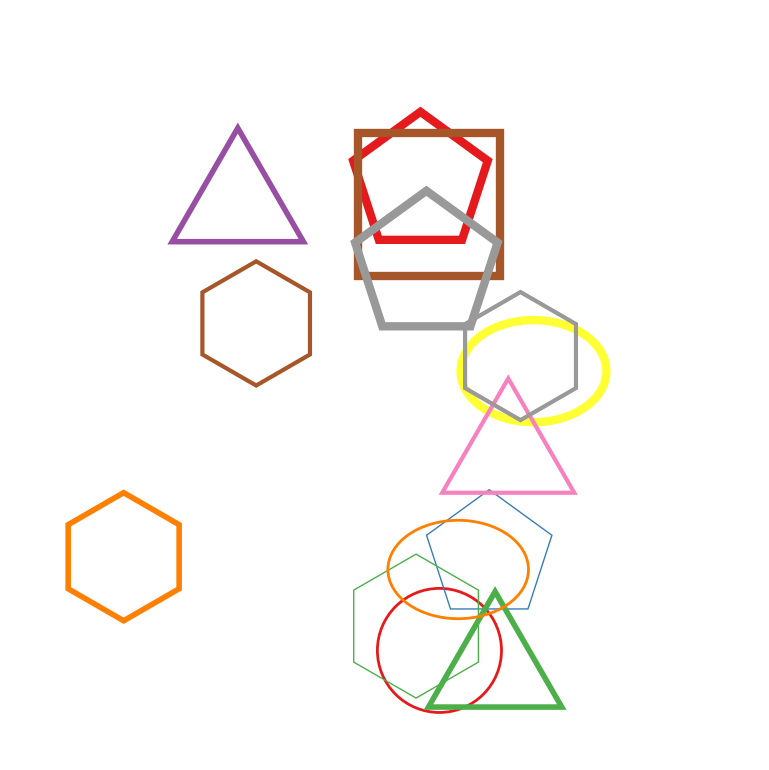[{"shape": "circle", "thickness": 1, "radius": 0.4, "center": [0.571, 0.155]}, {"shape": "pentagon", "thickness": 3, "radius": 0.46, "center": [0.546, 0.763]}, {"shape": "pentagon", "thickness": 0.5, "radius": 0.43, "center": [0.635, 0.278]}, {"shape": "triangle", "thickness": 2, "radius": 0.5, "center": [0.643, 0.132]}, {"shape": "hexagon", "thickness": 0.5, "radius": 0.47, "center": [0.54, 0.187]}, {"shape": "triangle", "thickness": 2, "radius": 0.49, "center": [0.309, 0.735]}, {"shape": "hexagon", "thickness": 2, "radius": 0.42, "center": [0.161, 0.277]}, {"shape": "oval", "thickness": 1, "radius": 0.46, "center": [0.595, 0.26]}, {"shape": "oval", "thickness": 3, "radius": 0.47, "center": [0.693, 0.518]}, {"shape": "hexagon", "thickness": 1.5, "radius": 0.4, "center": [0.333, 0.58]}, {"shape": "square", "thickness": 3, "radius": 0.46, "center": [0.557, 0.734]}, {"shape": "triangle", "thickness": 1.5, "radius": 0.49, "center": [0.66, 0.41]}, {"shape": "pentagon", "thickness": 3, "radius": 0.49, "center": [0.554, 0.655]}, {"shape": "hexagon", "thickness": 1.5, "radius": 0.42, "center": [0.676, 0.538]}]